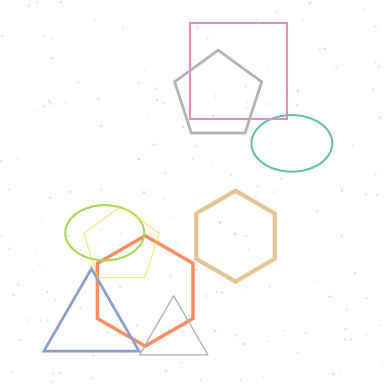[{"shape": "oval", "thickness": 1.5, "radius": 0.53, "center": [0.758, 0.628]}, {"shape": "hexagon", "thickness": 2.5, "radius": 0.72, "center": [0.377, 0.244]}, {"shape": "triangle", "thickness": 2, "radius": 0.71, "center": [0.238, 0.159]}, {"shape": "square", "thickness": 1.5, "radius": 0.63, "center": [0.619, 0.816]}, {"shape": "oval", "thickness": 1.5, "radius": 0.51, "center": [0.272, 0.395]}, {"shape": "pentagon", "thickness": 0.5, "radius": 0.51, "center": [0.315, 0.362]}, {"shape": "hexagon", "thickness": 3, "radius": 0.59, "center": [0.612, 0.387]}, {"shape": "pentagon", "thickness": 2, "radius": 0.59, "center": [0.567, 0.751]}, {"shape": "triangle", "thickness": 1, "radius": 0.51, "center": [0.451, 0.129]}]